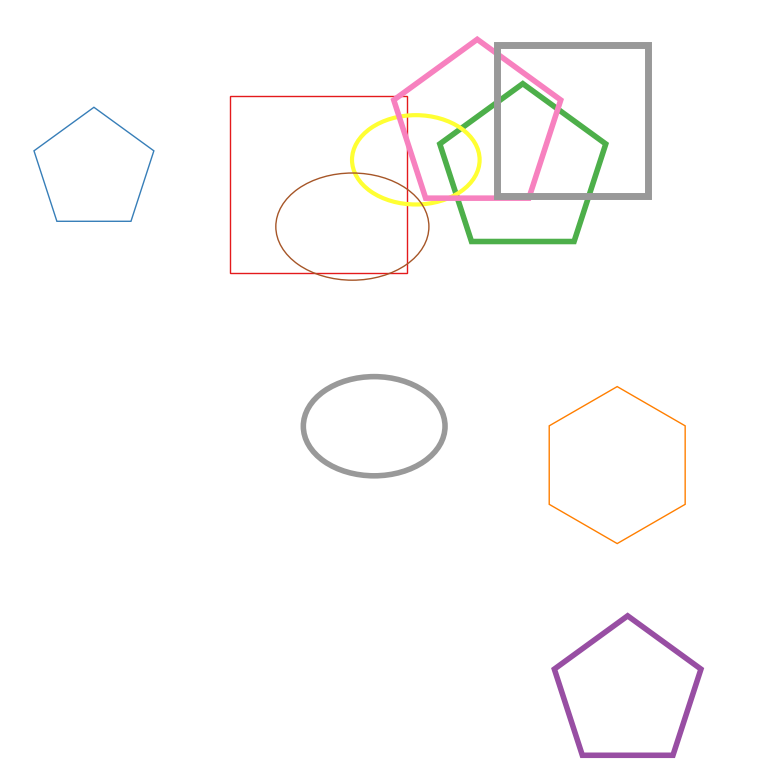[{"shape": "square", "thickness": 0.5, "radius": 0.57, "center": [0.414, 0.76]}, {"shape": "pentagon", "thickness": 0.5, "radius": 0.41, "center": [0.122, 0.779]}, {"shape": "pentagon", "thickness": 2, "radius": 0.57, "center": [0.679, 0.778]}, {"shape": "pentagon", "thickness": 2, "radius": 0.5, "center": [0.815, 0.1]}, {"shape": "hexagon", "thickness": 0.5, "radius": 0.51, "center": [0.802, 0.396]}, {"shape": "oval", "thickness": 1.5, "radius": 0.41, "center": [0.54, 0.792]}, {"shape": "oval", "thickness": 0.5, "radius": 0.5, "center": [0.458, 0.706]}, {"shape": "pentagon", "thickness": 2, "radius": 0.57, "center": [0.62, 0.835]}, {"shape": "square", "thickness": 2.5, "radius": 0.49, "center": [0.743, 0.844]}, {"shape": "oval", "thickness": 2, "radius": 0.46, "center": [0.486, 0.446]}]